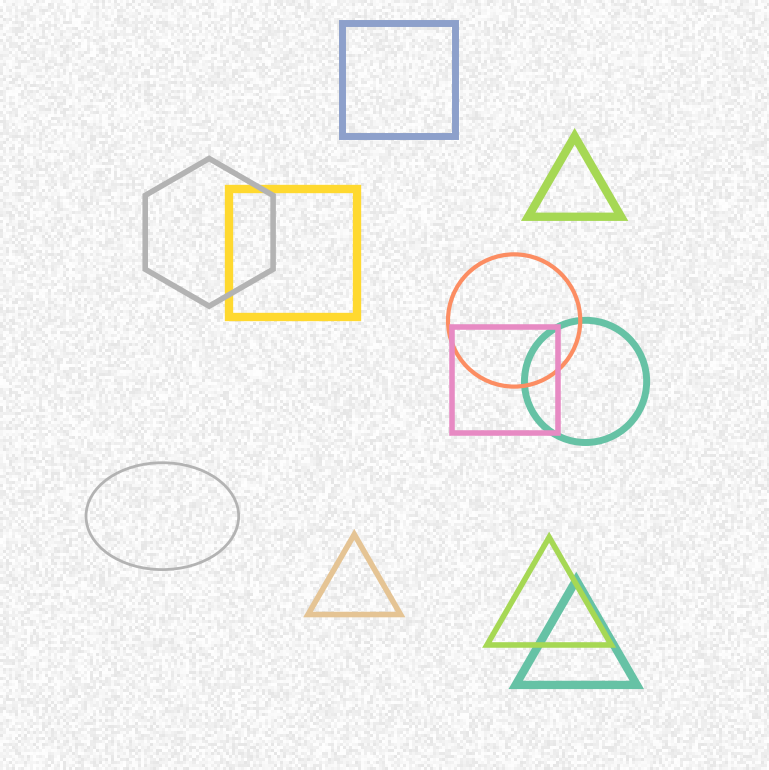[{"shape": "triangle", "thickness": 3, "radius": 0.45, "center": [0.748, 0.156]}, {"shape": "circle", "thickness": 2.5, "radius": 0.4, "center": [0.76, 0.505]}, {"shape": "circle", "thickness": 1.5, "radius": 0.43, "center": [0.668, 0.584]}, {"shape": "square", "thickness": 2.5, "radius": 0.37, "center": [0.518, 0.897]}, {"shape": "square", "thickness": 2, "radius": 0.34, "center": [0.656, 0.507]}, {"shape": "triangle", "thickness": 2, "radius": 0.47, "center": [0.713, 0.209]}, {"shape": "triangle", "thickness": 3, "radius": 0.35, "center": [0.746, 0.753]}, {"shape": "square", "thickness": 3, "radius": 0.42, "center": [0.38, 0.672]}, {"shape": "triangle", "thickness": 2, "radius": 0.35, "center": [0.46, 0.237]}, {"shape": "oval", "thickness": 1, "radius": 0.5, "center": [0.211, 0.33]}, {"shape": "hexagon", "thickness": 2, "radius": 0.48, "center": [0.272, 0.698]}]